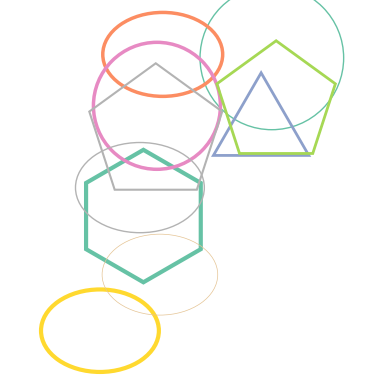[{"shape": "hexagon", "thickness": 3, "radius": 0.86, "center": [0.373, 0.439]}, {"shape": "circle", "thickness": 1, "radius": 0.93, "center": [0.706, 0.85]}, {"shape": "oval", "thickness": 2.5, "radius": 0.78, "center": [0.423, 0.859]}, {"shape": "triangle", "thickness": 2, "radius": 0.72, "center": [0.678, 0.668]}, {"shape": "circle", "thickness": 2.5, "radius": 0.82, "center": [0.408, 0.725]}, {"shape": "pentagon", "thickness": 2, "radius": 0.81, "center": [0.717, 0.732]}, {"shape": "oval", "thickness": 3, "radius": 0.77, "center": [0.26, 0.141]}, {"shape": "oval", "thickness": 0.5, "radius": 0.75, "center": [0.415, 0.287]}, {"shape": "oval", "thickness": 1, "radius": 0.84, "center": [0.363, 0.513]}, {"shape": "pentagon", "thickness": 1.5, "radius": 0.91, "center": [0.405, 0.654]}]